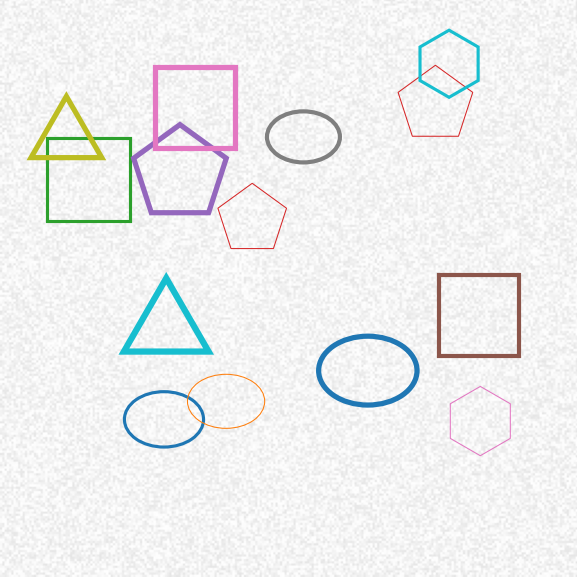[{"shape": "oval", "thickness": 1.5, "radius": 0.34, "center": [0.284, 0.273]}, {"shape": "oval", "thickness": 2.5, "radius": 0.43, "center": [0.637, 0.357]}, {"shape": "oval", "thickness": 0.5, "radius": 0.33, "center": [0.391, 0.304]}, {"shape": "square", "thickness": 1.5, "radius": 0.36, "center": [0.154, 0.688]}, {"shape": "pentagon", "thickness": 0.5, "radius": 0.34, "center": [0.754, 0.818]}, {"shape": "pentagon", "thickness": 0.5, "radius": 0.31, "center": [0.437, 0.619]}, {"shape": "pentagon", "thickness": 2.5, "radius": 0.42, "center": [0.312, 0.699]}, {"shape": "square", "thickness": 2, "radius": 0.35, "center": [0.83, 0.453]}, {"shape": "square", "thickness": 2.5, "radius": 0.35, "center": [0.337, 0.813]}, {"shape": "hexagon", "thickness": 0.5, "radius": 0.3, "center": [0.832, 0.27]}, {"shape": "oval", "thickness": 2, "radius": 0.32, "center": [0.525, 0.762]}, {"shape": "triangle", "thickness": 2.5, "radius": 0.35, "center": [0.115, 0.762]}, {"shape": "triangle", "thickness": 3, "radius": 0.42, "center": [0.288, 0.433]}, {"shape": "hexagon", "thickness": 1.5, "radius": 0.29, "center": [0.778, 0.889]}]